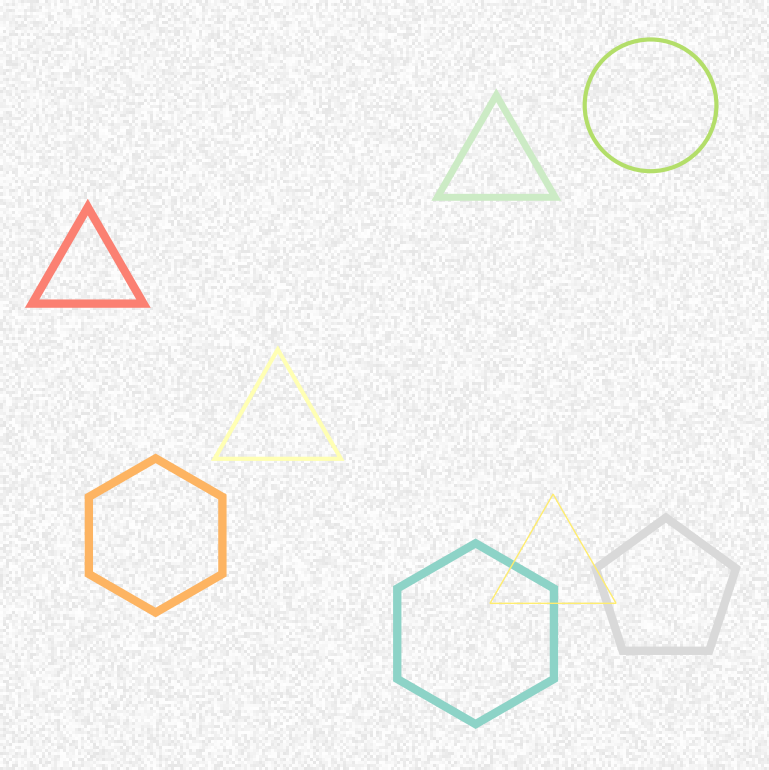[{"shape": "hexagon", "thickness": 3, "radius": 0.59, "center": [0.618, 0.177]}, {"shape": "triangle", "thickness": 1.5, "radius": 0.47, "center": [0.361, 0.452]}, {"shape": "triangle", "thickness": 3, "radius": 0.42, "center": [0.114, 0.647]}, {"shape": "hexagon", "thickness": 3, "radius": 0.5, "center": [0.202, 0.305]}, {"shape": "circle", "thickness": 1.5, "radius": 0.43, "center": [0.845, 0.863]}, {"shape": "pentagon", "thickness": 3, "radius": 0.48, "center": [0.865, 0.232]}, {"shape": "triangle", "thickness": 2.5, "radius": 0.44, "center": [0.645, 0.788]}, {"shape": "triangle", "thickness": 0.5, "radius": 0.47, "center": [0.718, 0.264]}]